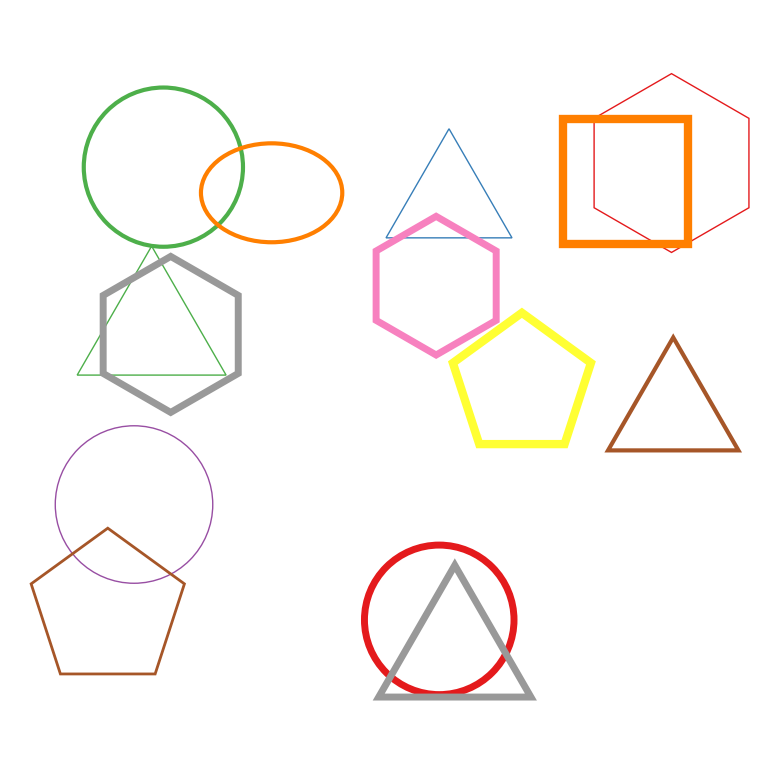[{"shape": "circle", "thickness": 2.5, "radius": 0.49, "center": [0.57, 0.195]}, {"shape": "hexagon", "thickness": 0.5, "radius": 0.58, "center": [0.872, 0.788]}, {"shape": "triangle", "thickness": 0.5, "radius": 0.47, "center": [0.583, 0.738]}, {"shape": "circle", "thickness": 1.5, "radius": 0.52, "center": [0.212, 0.783]}, {"shape": "triangle", "thickness": 0.5, "radius": 0.56, "center": [0.197, 0.569]}, {"shape": "circle", "thickness": 0.5, "radius": 0.51, "center": [0.174, 0.345]}, {"shape": "oval", "thickness": 1.5, "radius": 0.46, "center": [0.353, 0.75]}, {"shape": "square", "thickness": 3, "radius": 0.4, "center": [0.812, 0.764]}, {"shape": "pentagon", "thickness": 3, "radius": 0.47, "center": [0.678, 0.5]}, {"shape": "triangle", "thickness": 1.5, "radius": 0.49, "center": [0.874, 0.464]}, {"shape": "pentagon", "thickness": 1, "radius": 0.52, "center": [0.14, 0.209]}, {"shape": "hexagon", "thickness": 2.5, "radius": 0.45, "center": [0.566, 0.629]}, {"shape": "hexagon", "thickness": 2.5, "radius": 0.51, "center": [0.222, 0.566]}, {"shape": "triangle", "thickness": 2.5, "radius": 0.57, "center": [0.591, 0.152]}]